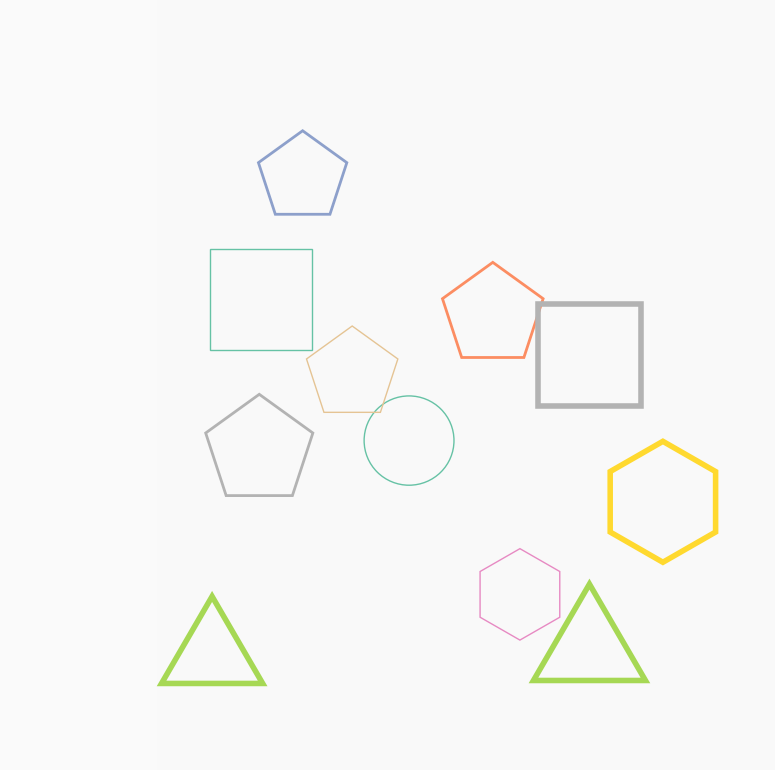[{"shape": "square", "thickness": 0.5, "radius": 0.33, "center": [0.337, 0.611]}, {"shape": "circle", "thickness": 0.5, "radius": 0.29, "center": [0.528, 0.428]}, {"shape": "pentagon", "thickness": 1, "radius": 0.34, "center": [0.636, 0.591]}, {"shape": "pentagon", "thickness": 1, "radius": 0.3, "center": [0.39, 0.77]}, {"shape": "hexagon", "thickness": 0.5, "radius": 0.3, "center": [0.671, 0.228]}, {"shape": "triangle", "thickness": 2, "radius": 0.42, "center": [0.761, 0.158]}, {"shape": "triangle", "thickness": 2, "radius": 0.38, "center": [0.274, 0.15]}, {"shape": "hexagon", "thickness": 2, "radius": 0.39, "center": [0.855, 0.348]}, {"shape": "pentagon", "thickness": 0.5, "radius": 0.31, "center": [0.454, 0.515]}, {"shape": "pentagon", "thickness": 1, "radius": 0.36, "center": [0.335, 0.415]}, {"shape": "square", "thickness": 2, "radius": 0.33, "center": [0.761, 0.539]}]